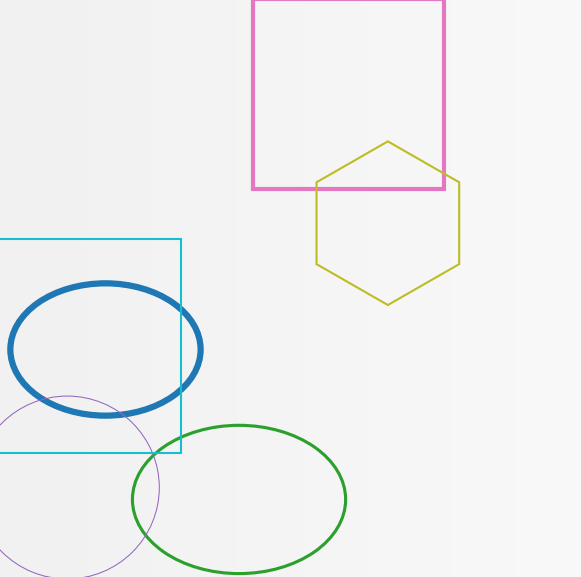[{"shape": "oval", "thickness": 3, "radius": 0.82, "center": [0.181, 0.394]}, {"shape": "oval", "thickness": 1.5, "radius": 0.92, "center": [0.411, 0.134]}, {"shape": "circle", "thickness": 0.5, "radius": 0.79, "center": [0.116, 0.155]}, {"shape": "square", "thickness": 2, "radius": 0.82, "center": [0.6, 0.836]}, {"shape": "hexagon", "thickness": 1, "radius": 0.71, "center": [0.667, 0.613]}, {"shape": "square", "thickness": 1, "radius": 0.92, "center": [0.126, 0.4]}]